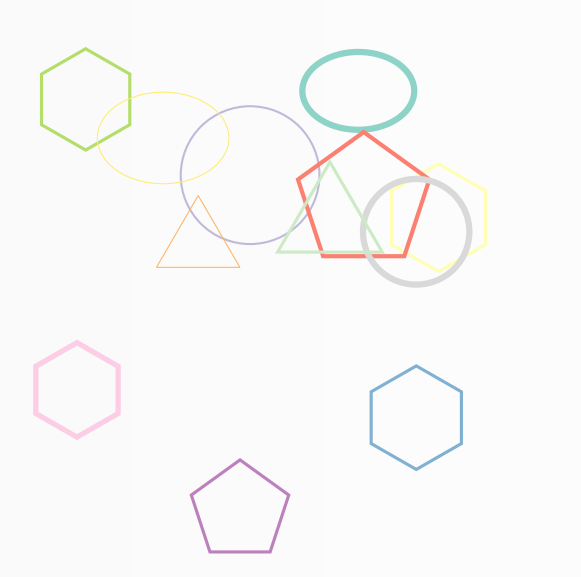[{"shape": "oval", "thickness": 3, "radius": 0.48, "center": [0.616, 0.842]}, {"shape": "hexagon", "thickness": 1.5, "radius": 0.47, "center": [0.755, 0.622]}, {"shape": "circle", "thickness": 1, "radius": 0.6, "center": [0.43, 0.696]}, {"shape": "pentagon", "thickness": 2, "radius": 0.59, "center": [0.626, 0.652]}, {"shape": "hexagon", "thickness": 1.5, "radius": 0.45, "center": [0.716, 0.276]}, {"shape": "triangle", "thickness": 0.5, "radius": 0.41, "center": [0.341, 0.578]}, {"shape": "hexagon", "thickness": 1.5, "radius": 0.44, "center": [0.147, 0.827]}, {"shape": "hexagon", "thickness": 2.5, "radius": 0.41, "center": [0.132, 0.324]}, {"shape": "circle", "thickness": 3, "radius": 0.46, "center": [0.716, 0.598]}, {"shape": "pentagon", "thickness": 1.5, "radius": 0.44, "center": [0.413, 0.115]}, {"shape": "triangle", "thickness": 1.5, "radius": 0.52, "center": [0.568, 0.615]}, {"shape": "oval", "thickness": 0.5, "radius": 0.57, "center": [0.281, 0.76]}]